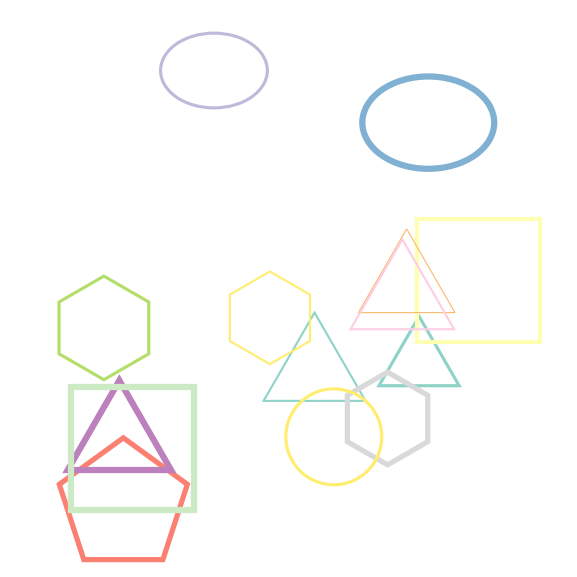[{"shape": "triangle", "thickness": 1.5, "radius": 0.4, "center": [0.726, 0.371]}, {"shape": "triangle", "thickness": 1, "radius": 0.51, "center": [0.545, 0.356]}, {"shape": "square", "thickness": 2, "radius": 0.53, "center": [0.828, 0.513]}, {"shape": "oval", "thickness": 1.5, "radius": 0.46, "center": [0.37, 0.877]}, {"shape": "pentagon", "thickness": 2.5, "radius": 0.58, "center": [0.214, 0.124]}, {"shape": "oval", "thickness": 3, "radius": 0.57, "center": [0.742, 0.787]}, {"shape": "triangle", "thickness": 0.5, "radius": 0.48, "center": [0.704, 0.506]}, {"shape": "hexagon", "thickness": 1.5, "radius": 0.45, "center": [0.18, 0.431]}, {"shape": "triangle", "thickness": 1, "radius": 0.52, "center": [0.697, 0.481]}, {"shape": "hexagon", "thickness": 2.5, "radius": 0.4, "center": [0.671, 0.274]}, {"shape": "triangle", "thickness": 3, "radius": 0.52, "center": [0.207, 0.237]}, {"shape": "square", "thickness": 3, "radius": 0.53, "center": [0.229, 0.222]}, {"shape": "circle", "thickness": 1.5, "radius": 0.42, "center": [0.578, 0.243]}, {"shape": "hexagon", "thickness": 1, "radius": 0.4, "center": [0.467, 0.449]}]